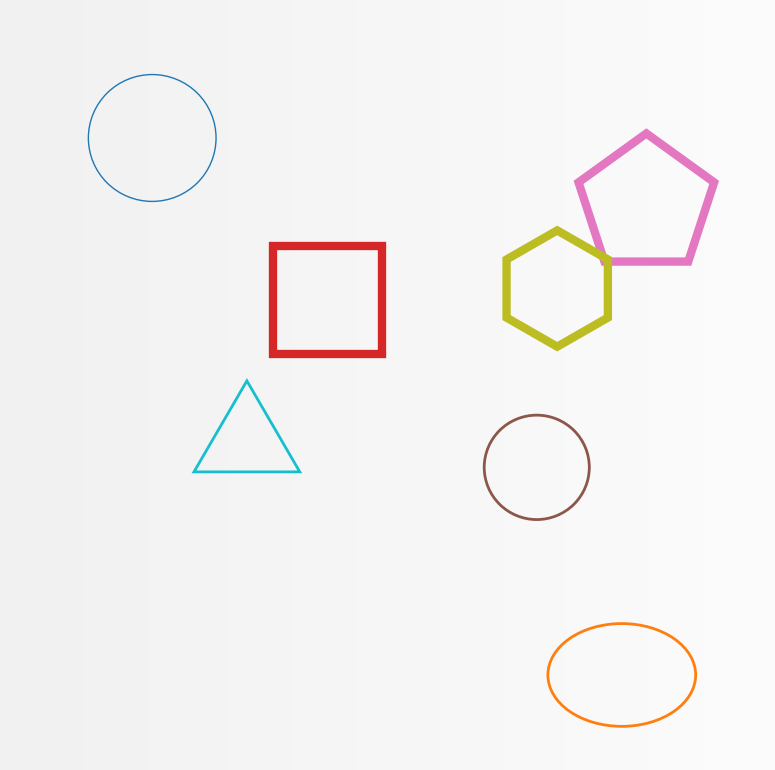[{"shape": "circle", "thickness": 0.5, "radius": 0.41, "center": [0.196, 0.821]}, {"shape": "oval", "thickness": 1, "radius": 0.48, "center": [0.802, 0.123]}, {"shape": "square", "thickness": 3, "radius": 0.35, "center": [0.422, 0.611]}, {"shape": "circle", "thickness": 1, "radius": 0.34, "center": [0.693, 0.393]}, {"shape": "pentagon", "thickness": 3, "radius": 0.46, "center": [0.834, 0.735]}, {"shape": "hexagon", "thickness": 3, "radius": 0.38, "center": [0.719, 0.625]}, {"shape": "triangle", "thickness": 1, "radius": 0.39, "center": [0.319, 0.427]}]